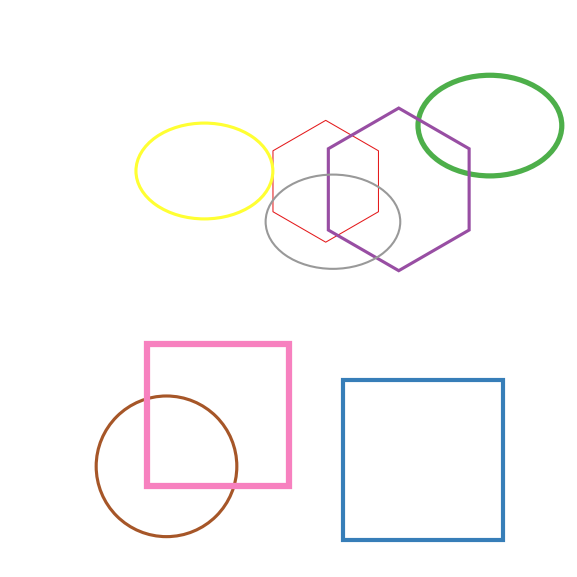[{"shape": "hexagon", "thickness": 0.5, "radius": 0.53, "center": [0.564, 0.685]}, {"shape": "square", "thickness": 2, "radius": 0.69, "center": [0.733, 0.202]}, {"shape": "oval", "thickness": 2.5, "radius": 0.62, "center": [0.848, 0.782]}, {"shape": "hexagon", "thickness": 1.5, "radius": 0.7, "center": [0.69, 0.671]}, {"shape": "oval", "thickness": 1.5, "radius": 0.59, "center": [0.354, 0.703]}, {"shape": "circle", "thickness": 1.5, "radius": 0.61, "center": [0.288, 0.192]}, {"shape": "square", "thickness": 3, "radius": 0.61, "center": [0.378, 0.281]}, {"shape": "oval", "thickness": 1, "radius": 0.58, "center": [0.577, 0.615]}]